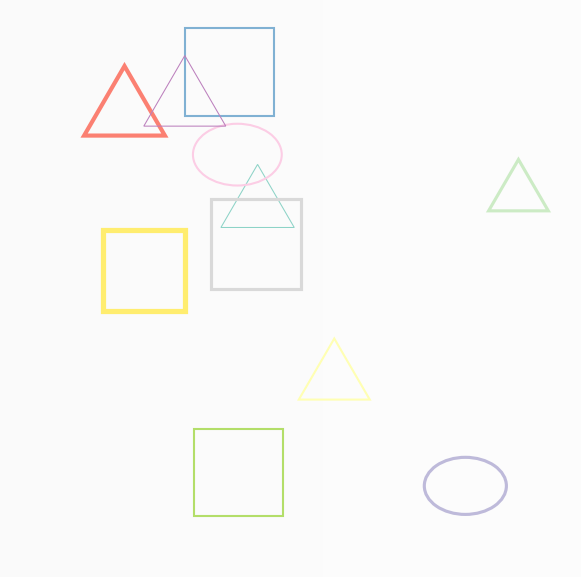[{"shape": "triangle", "thickness": 0.5, "radius": 0.36, "center": [0.443, 0.642]}, {"shape": "triangle", "thickness": 1, "radius": 0.35, "center": [0.575, 0.342]}, {"shape": "oval", "thickness": 1.5, "radius": 0.35, "center": [0.801, 0.158]}, {"shape": "triangle", "thickness": 2, "radius": 0.4, "center": [0.214, 0.804]}, {"shape": "square", "thickness": 1, "radius": 0.38, "center": [0.395, 0.875]}, {"shape": "square", "thickness": 1, "radius": 0.38, "center": [0.41, 0.181]}, {"shape": "oval", "thickness": 1, "radius": 0.38, "center": [0.408, 0.731]}, {"shape": "square", "thickness": 1.5, "radius": 0.39, "center": [0.44, 0.577]}, {"shape": "triangle", "thickness": 0.5, "radius": 0.41, "center": [0.318, 0.821]}, {"shape": "triangle", "thickness": 1.5, "radius": 0.3, "center": [0.892, 0.664]}, {"shape": "square", "thickness": 2.5, "radius": 0.35, "center": [0.248, 0.531]}]